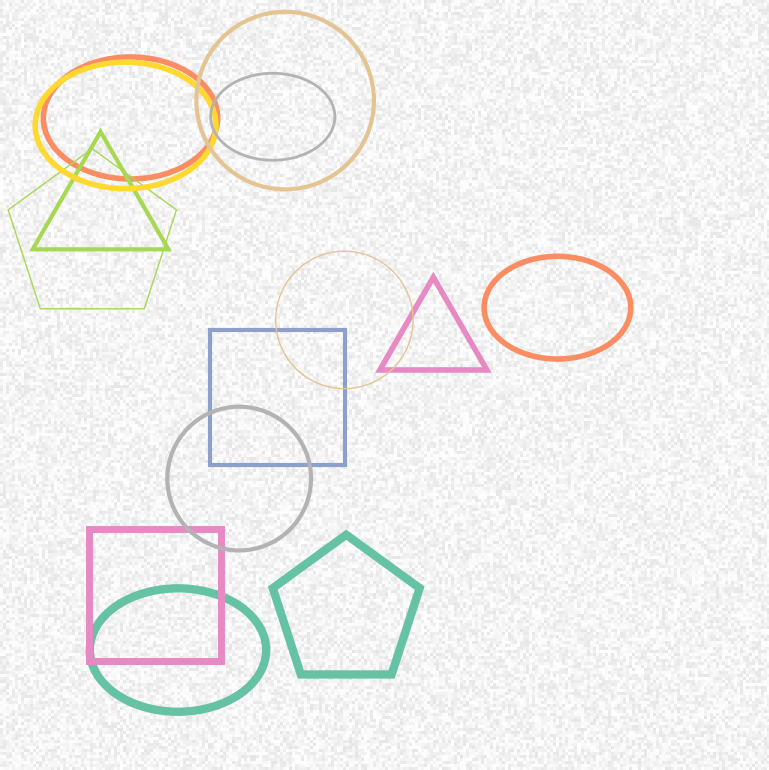[{"shape": "oval", "thickness": 3, "radius": 0.57, "center": [0.231, 0.156]}, {"shape": "pentagon", "thickness": 3, "radius": 0.5, "center": [0.45, 0.205]}, {"shape": "oval", "thickness": 2, "radius": 0.48, "center": [0.724, 0.6]}, {"shape": "oval", "thickness": 2, "radius": 0.57, "center": [0.17, 0.847]}, {"shape": "square", "thickness": 1.5, "radius": 0.44, "center": [0.36, 0.484]}, {"shape": "square", "thickness": 2.5, "radius": 0.43, "center": [0.201, 0.227]}, {"shape": "triangle", "thickness": 2, "radius": 0.4, "center": [0.563, 0.56]}, {"shape": "triangle", "thickness": 1.5, "radius": 0.51, "center": [0.131, 0.727]}, {"shape": "pentagon", "thickness": 0.5, "radius": 0.57, "center": [0.12, 0.692]}, {"shape": "oval", "thickness": 2, "radius": 0.59, "center": [0.163, 0.837]}, {"shape": "circle", "thickness": 1.5, "radius": 0.58, "center": [0.37, 0.869]}, {"shape": "circle", "thickness": 0.5, "radius": 0.45, "center": [0.447, 0.585]}, {"shape": "circle", "thickness": 1.5, "radius": 0.47, "center": [0.311, 0.378]}, {"shape": "oval", "thickness": 1, "radius": 0.4, "center": [0.354, 0.848]}]